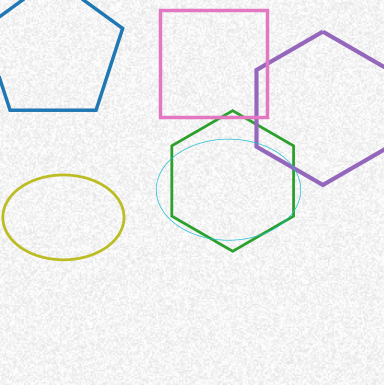[{"shape": "pentagon", "thickness": 2.5, "radius": 0.95, "center": [0.138, 0.867]}, {"shape": "hexagon", "thickness": 2, "radius": 0.91, "center": [0.604, 0.53]}, {"shape": "hexagon", "thickness": 3, "radius": 1.0, "center": [0.839, 0.719]}, {"shape": "square", "thickness": 2.5, "radius": 0.69, "center": [0.555, 0.836]}, {"shape": "oval", "thickness": 2, "radius": 0.79, "center": [0.165, 0.435]}, {"shape": "oval", "thickness": 0.5, "radius": 0.94, "center": [0.594, 0.507]}]